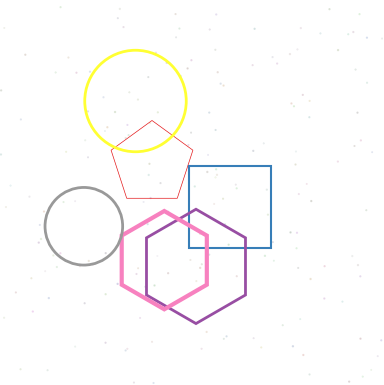[{"shape": "pentagon", "thickness": 0.5, "radius": 0.56, "center": [0.395, 0.575]}, {"shape": "square", "thickness": 1.5, "radius": 0.53, "center": [0.598, 0.463]}, {"shape": "hexagon", "thickness": 2, "radius": 0.74, "center": [0.509, 0.308]}, {"shape": "circle", "thickness": 2, "radius": 0.66, "center": [0.352, 0.738]}, {"shape": "hexagon", "thickness": 3, "radius": 0.64, "center": [0.427, 0.324]}, {"shape": "circle", "thickness": 2, "radius": 0.5, "center": [0.218, 0.412]}]